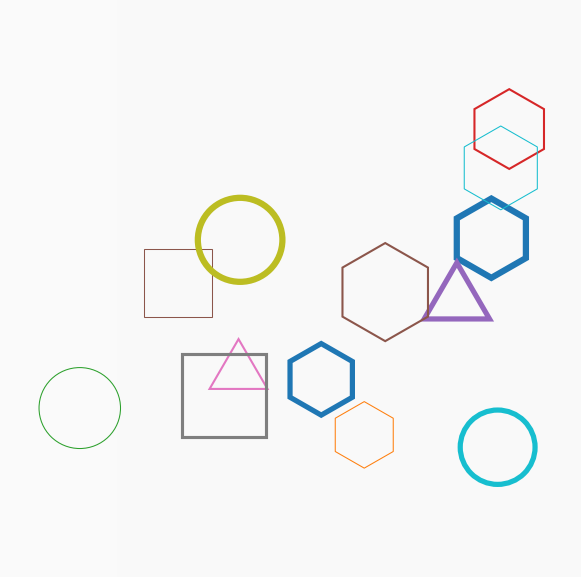[{"shape": "hexagon", "thickness": 2.5, "radius": 0.31, "center": [0.553, 0.342]}, {"shape": "hexagon", "thickness": 3, "radius": 0.34, "center": [0.845, 0.587]}, {"shape": "hexagon", "thickness": 0.5, "radius": 0.29, "center": [0.627, 0.246]}, {"shape": "circle", "thickness": 0.5, "radius": 0.35, "center": [0.137, 0.293]}, {"shape": "hexagon", "thickness": 1, "radius": 0.35, "center": [0.876, 0.776]}, {"shape": "triangle", "thickness": 2.5, "radius": 0.32, "center": [0.786, 0.479]}, {"shape": "square", "thickness": 0.5, "radius": 0.29, "center": [0.306, 0.509]}, {"shape": "hexagon", "thickness": 1, "radius": 0.42, "center": [0.663, 0.493]}, {"shape": "triangle", "thickness": 1, "radius": 0.29, "center": [0.41, 0.354]}, {"shape": "square", "thickness": 1.5, "radius": 0.36, "center": [0.385, 0.314]}, {"shape": "circle", "thickness": 3, "radius": 0.36, "center": [0.413, 0.584]}, {"shape": "hexagon", "thickness": 0.5, "radius": 0.36, "center": [0.862, 0.708]}, {"shape": "circle", "thickness": 2.5, "radius": 0.32, "center": [0.856, 0.225]}]